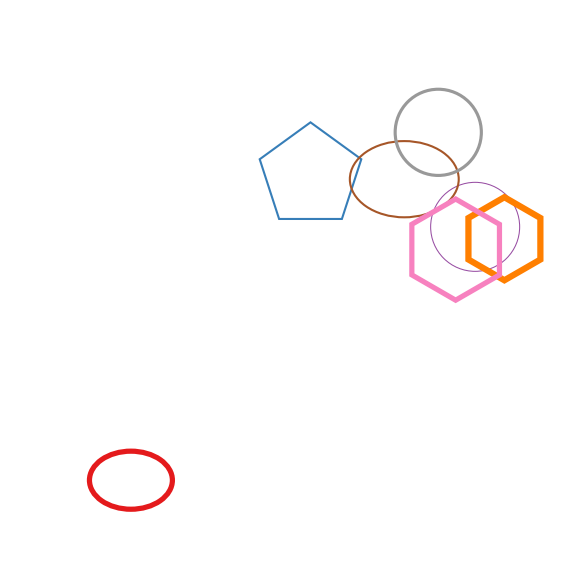[{"shape": "oval", "thickness": 2.5, "radius": 0.36, "center": [0.227, 0.168]}, {"shape": "pentagon", "thickness": 1, "radius": 0.46, "center": [0.538, 0.695]}, {"shape": "circle", "thickness": 0.5, "radius": 0.39, "center": [0.823, 0.606]}, {"shape": "hexagon", "thickness": 3, "radius": 0.36, "center": [0.873, 0.586]}, {"shape": "oval", "thickness": 1, "radius": 0.47, "center": [0.7, 0.689]}, {"shape": "hexagon", "thickness": 2.5, "radius": 0.44, "center": [0.789, 0.567]}, {"shape": "circle", "thickness": 1.5, "radius": 0.37, "center": [0.759, 0.77]}]